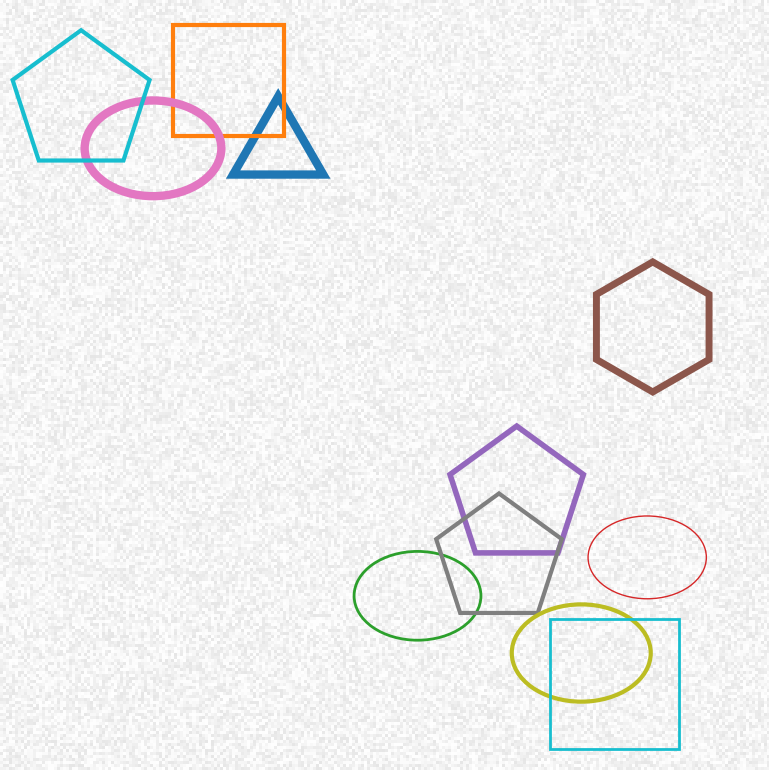[{"shape": "triangle", "thickness": 3, "radius": 0.34, "center": [0.361, 0.807]}, {"shape": "square", "thickness": 1.5, "radius": 0.36, "center": [0.297, 0.896]}, {"shape": "oval", "thickness": 1, "radius": 0.41, "center": [0.542, 0.226]}, {"shape": "oval", "thickness": 0.5, "radius": 0.38, "center": [0.841, 0.276]}, {"shape": "pentagon", "thickness": 2, "radius": 0.46, "center": [0.671, 0.356]}, {"shape": "hexagon", "thickness": 2.5, "radius": 0.42, "center": [0.848, 0.575]}, {"shape": "oval", "thickness": 3, "radius": 0.44, "center": [0.199, 0.807]}, {"shape": "pentagon", "thickness": 1.5, "radius": 0.43, "center": [0.648, 0.273]}, {"shape": "oval", "thickness": 1.5, "radius": 0.45, "center": [0.755, 0.152]}, {"shape": "pentagon", "thickness": 1.5, "radius": 0.47, "center": [0.105, 0.867]}, {"shape": "square", "thickness": 1, "radius": 0.42, "center": [0.798, 0.112]}]